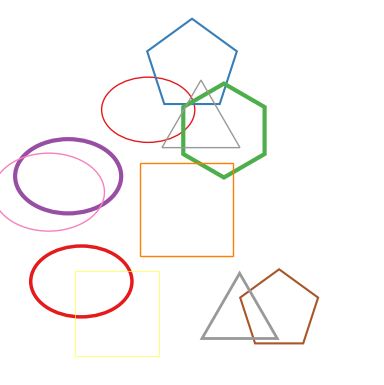[{"shape": "oval", "thickness": 1, "radius": 0.61, "center": [0.385, 0.715]}, {"shape": "oval", "thickness": 2.5, "radius": 0.66, "center": [0.211, 0.269]}, {"shape": "pentagon", "thickness": 1.5, "radius": 0.61, "center": [0.499, 0.829]}, {"shape": "hexagon", "thickness": 3, "radius": 0.61, "center": [0.582, 0.661]}, {"shape": "oval", "thickness": 3, "radius": 0.69, "center": [0.177, 0.542]}, {"shape": "square", "thickness": 1, "radius": 0.6, "center": [0.486, 0.456]}, {"shape": "square", "thickness": 0.5, "radius": 0.55, "center": [0.303, 0.186]}, {"shape": "pentagon", "thickness": 1.5, "radius": 0.53, "center": [0.725, 0.194]}, {"shape": "oval", "thickness": 1, "radius": 0.72, "center": [0.127, 0.501]}, {"shape": "triangle", "thickness": 2, "radius": 0.56, "center": [0.622, 0.177]}, {"shape": "triangle", "thickness": 1, "radius": 0.58, "center": [0.522, 0.675]}]